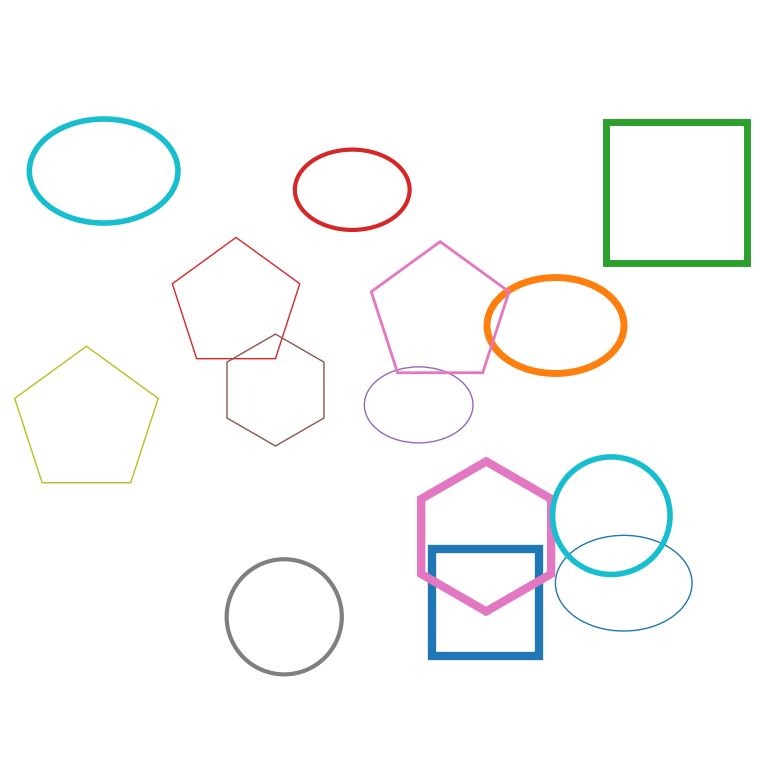[{"shape": "oval", "thickness": 0.5, "radius": 0.44, "center": [0.81, 0.243]}, {"shape": "square", "thickness": 3, "radius": 0.35, "center": [0.63, 0.217]}, {"shape": "oval", "thickness": 2.5, "radius": 0.44, "center": [0.721, 0.577]}, {"shape": "square", "thickness": 2.5, "radius": 0.46, "center": [0.879, 0.751]}, {"shape": "pentagon", "thickness": 0.5, "radius": 0.44, "center": [0.307, 0.605]}, {"shape": "oval", "thickness": 1.5, "radius": 0.37, "center": [0.457, 0.754]}, {"shape": "oval", "thickness": 0.5, "radius": 0.35, "center": [0.544, 0.474]}, {"shape": "hexagon", "thickness": 0.5, "radius": 0.36, "center": [0.358, 0.493]}, {"shape": "hexagon", "thickness": 3, "radius": 0.49, "center": [0.631, 0.303]}, {"shape": "pentagon", "thickness": 1, "radius": 0.47, "center": [0.572, 0.592]}, {"shape": "circle", "thickness": 1.5, "radius": 0.37, "center": [0.369, 0.199]}, {"shape": "pentagon", "thickness": 0.5, "radius": 0.49, "center": [0.112, 0.452]}, {"shape": "circle", "thickness": 2, "radius": 0.38, "center": [0.794, 0.33]}, {"shape": "oval", "thickness": 2, "radius": 0.48, "center": [0.135, 0.778]}]